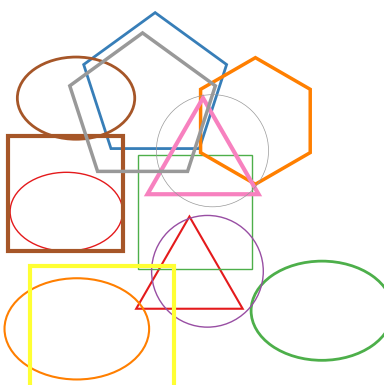[{"shape": "triangle", "thickness": 1.5, "radius": 0.8, "center": [0.492, 0.278]}, {"shape": "oval", "thickness": 1, "radius": 0.73, "center": [0.172, 0.45]}, {"shape": "pentagon", "thickness": 2, "radius": 0.98, "center": [0.403, 0.772]}, {"shape": "square", "thickness": 1, "radius": 0.74, "center": [0.506, 0.45]}, {"shape": "oval", "thickness": 2, "radius": 0.92, "center": [0.836, 0.193]}, {"shape": "circle", "thickness": 1, "radius": 0.73, "center": [0.539, 0.295]}, {"shape": "hexagon", "thickness": 2.5, "radius": 0.82, "center": [0.663, 0.686]}, {"shape": "oval", "thickness": 1.5, "radius": 0.94, "center": [0.2, 0.146]}, {"shape": "square", "thickness": 3, "radius": 0.94, "center": [0.265, 0.121]}, {"shape": "oval", "thickness": 2, "radius": 0.76, "center": [0.197, 0.745]}, {"shape": "square", "thickness": 3, "radius": 0.75, "center": [0.169, 0.498]}, {"shape": "triangle", "thickness": 3, "radius": 0.83, "center": [0.527, 0.579]}, {"shape": "pentagon", "thickness": 2.5, "radius": 0.99, "center": [0.37, 0.716]}, {"shape": "circle", "thickness": 0.5, "radius": 0.73, "center": [0.552, 0.608]}]